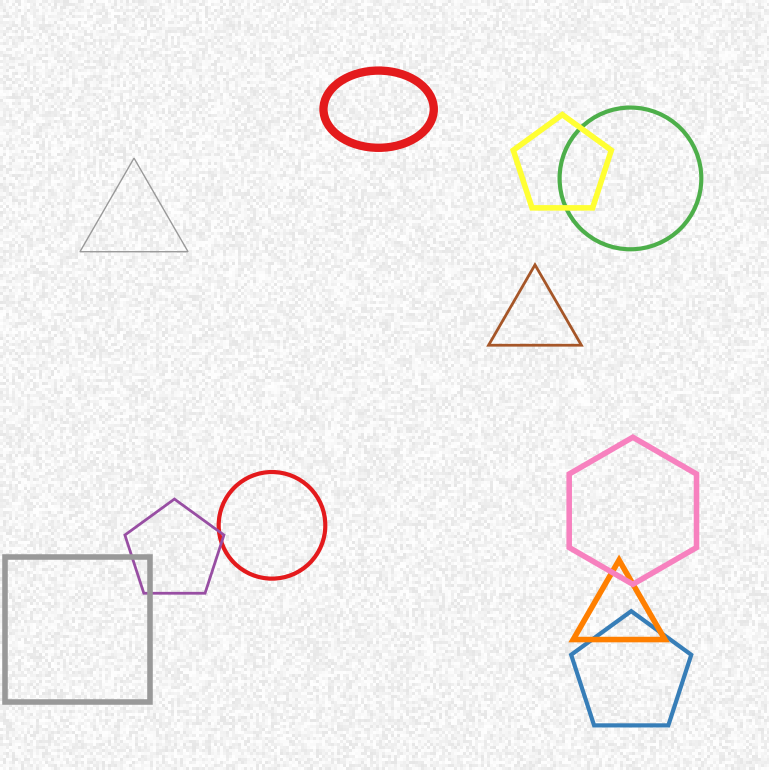[{"shape": "circle", "thickness": 1.5, "radius": 0.35, "center": [0.353, 0.318]}, {"shape": "oval", "thickness": 3, "radius": 0.36, "center": [0.492, 0.858]}, {"shape": "pentagon", "thickness": 1.5, "radius": 0.41, "center": [0.82, 0.124]}, {"shape": "circle", "thickness": 1.5, "radius": 0.46, "center": [0.819, 0.768]}, {"shape": "pentagon", "thickness": 1, "radius": 0.34, "center": [0.227, 0.284]}, {"shape": "triangle", "thickness": 2, "radius": 0.34, "center": [0.804, 0.204]}, {"shape": "pentagon", "thickness": 2, "radius": 0.33, "center": [0.73, 0.784]}, {"shape": "triangle", "thickness": 1, "radius": 0.35, "center": [0.695, 0.586]}, {"shape": "hexagon", "thickness": 2, "radius": 0.48, "center": [0.822, 0.337]}, {"shape": "triangle", "thickness": 0.5, "radius": 0.41, "center": [0.174, 0.714]}, {"shape": "square", "thickness": 2, "radius": 0.47, "center": [0.101, 0.182]}]